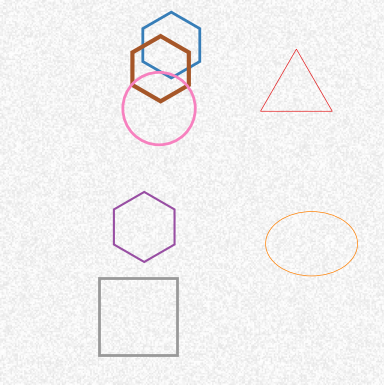[{"shape": "triangle", "thickness": 0.5, "radius": 0.54, "center": [0.77, 0.765]}, {"shape": "hexagon", "thickness": 2, "radius": 0.43, "center": [0.445, 0.883]}, {"shape": "hexagon", "thickness": 1.5, "radius": 0.45, "center": [0.375, 0.411]}, {"shape": "oval", "thickness": 0.5, "radius": 0.6, "center": [0.809, 0.367]}, {"shape": "hexagon", "thickness": 3, "radius": 0.42, "center": [0.417, 0.822]}, {"shape": "circle", "thickness": 2, "radius": 0.47, "center": [0.413, 0.718]}, {"shape": "square", "thickness": 2, "radius": 0.5, "center": [0.359, 0.178]}]